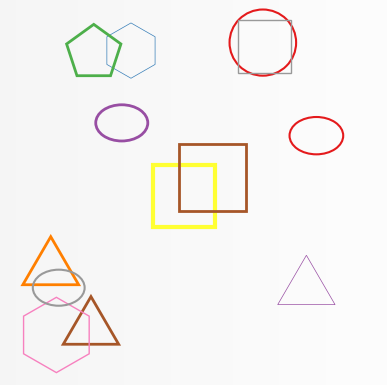[{"shape": "oval", "thickness": 1.5, "radius": 0.35, "center": [0.816, 0.648]}, {"shape": "circle", "thickness": 1.5, "radius": 0.43, "center": [0.678, 0.889]}, {"shape": "hexagon", "thickness": 0.5, "radius": 0.36, "center": [0.338, 0.869]}, {"shape": "pentagon", "thickness": 2, "radius": 0.37, "center": [0.242, 0.863]}, {"shape": "oval", "thickness": 2, "radius": 0.34, "center": [0.314, 0.681]}, {"shape": "triangle", "thickness": 0.5, "radius": 0.43, "center": [0.791, 0.251]}, {"shape": "triangle", "thickness": 2, "radius": 0.42, "center": [0.131, 0.302]}, {"shape": "square", "thickness": 3, "radius": 0.4, "center": [0.475, 0.49]}, {"shape": "triangle", "thickness": 2, "radius": 0.41, "center": [0.235, 0.147]}, {"shape": "square", "thickness": 2, "radius": 0.43, "center": [0.548, 0.539]}, {"shape": "hexagon", "thickness": 1, "radius": 0.49, "center": [0.145, 0.13]}, {"shape": "square", "thickness": 1, "radius": 0.34, "center": [0.682, 0.879]}, {"shape": "oval", "thickness": 1.5, "radius": 0.33, "center": [0.152, 0.253]}]